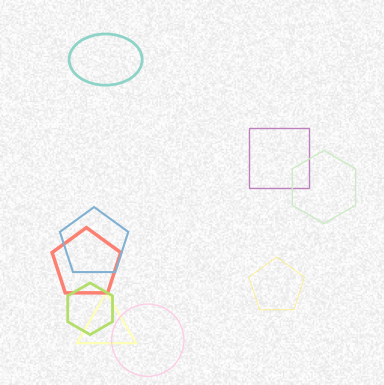[{"shape": "oval", "thickness": 2, "radius": 0.47, "center": [0.274, 0.845]}, {"shape": "triangle", "thickness": 1.5, "radius": 0.44, "center": [0.277, 0.153]}, {"shape": "pentagon", "thickness": 2.5, "radius": 0.47, "center": [0.225, 0.315]}, {"shape": "pentagon", "thickness": 1.5, "radius": 0.47, "center": [0.244, 0.369]}, {"shape": "hexagon", "thickness": 2, "radius": 0.34, "center": [0.234, 0.198]}, {"shape": "circle", "thickness": 1, "radius": 0.47, "center": [0.384, 0.116]}, {"shape": "square", "thickness": 1, "radius": 0.39, "center": [0.725, 0.589]}, {"shape": "hexagon", "thickness": 1, "radius": 0.47, "center": [0.841, 0.514]}, {"shape": "pentagon", "thickness": 0.5, "radius": 0.38, "center": [0.719, 0.257]}]